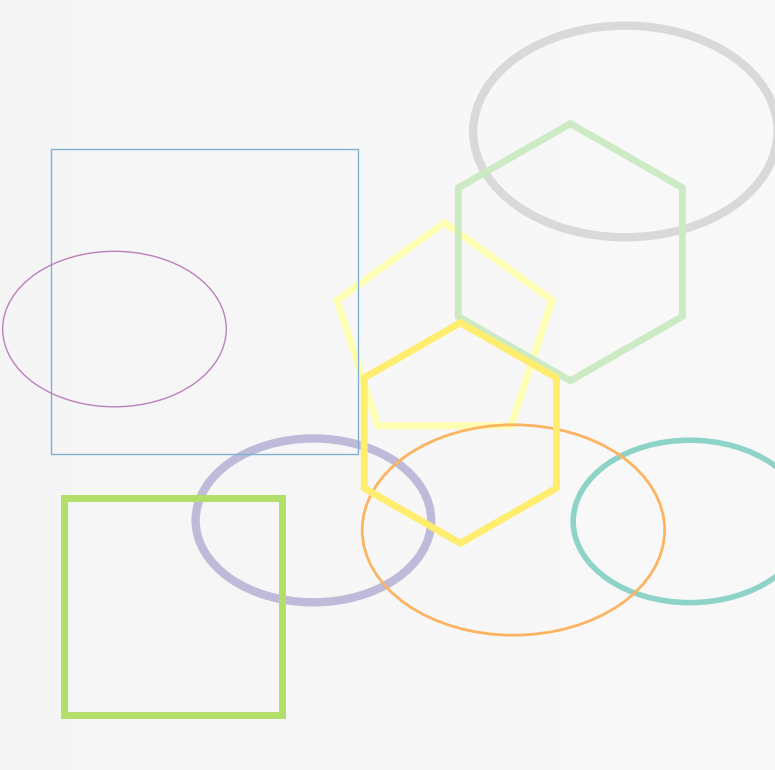[{"shape": "oval", "thickness": 2, "radius": 0.75, "center": [0.89, 0.323]}, {"shape": "pentagon", "thickness": 2.5, "radius": 0.73, "center": [0.574, 0.565]}, {"shape": "oval", "thickness": 3, "radius": 0.76, "center": [0.404, 0.324]}, {"shape": "square", "thickness": 0.5, "radius": 0.99, "center": [0.264, 0.609]}, {"shape": "oval", "thickness": 1, "radius": 0.98, "center": [0.662, 0.312]}, {"shape": "square", "thickness": 2.5, "radius": 0.7, "center": [0.224, 0.212]}, {"shape": "oval", "thickness": 3, "radius": 0.98, "center": [0.807, 0.829]}, {"shape": "oval", "thickness": 0.5, "radius": 0.72, "center": [0.148, 0.573]}, {"shape": "hexagon", "thickness": 2.5, "radius": 0.83, "center": [0.736, 0.673]}, {"shape": "hexagon", "thickness": 2.5, "radius": 0.72, "center": [0.594, 0.438]}]